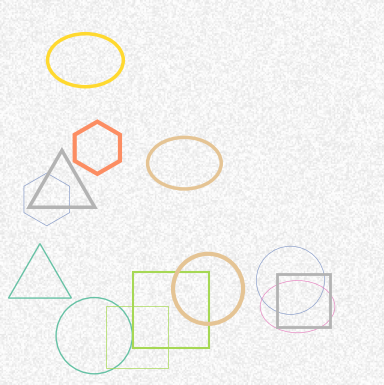[{"shape": "circle", "thickness": 1, "radius": 0.5, "center": [0.245, 0.128]}, {"shape": "triangle", "thickness": 1, "radius": 0.47, "center": [0.104, 0.273]}, {"shape": "hexagon", "thickness": 3, "radius": 0.34, "center": [0.253, 0.616]}, {"shape": "hexagon", "thickness": 0.5, "radius": 0.34, "center": [0.122, 0.482]}, {"shape": "circle", "thickness": 0.5, "radius": 0.44, "center": [0.754, 0.272]}, {"shape": "oval", "thickness": 0.5, "radius": 0.48, "center": [0.773, 0.204]}, {"shape": "square", "thickness": 0.5, "radius": 0.4, "center": [0.356, 0.125]}, {"shape": "square", "thickness": 1.5, "radius": 0.5, "center": [0.443, 0.194]}, {"shape": "oval", "thickness": 2.5, "radius": 0.49, "center": [0.222, 0.844]}, {"shape": "circle", "thickness": 3, "radius": 0.45, "center": [0.54, 0.25]}, {"shape": "oval", "thickness": 2.5, "radius": 0.48, "center": [0.479, 0.576]}, {"shape": "triangle", "thickness": 2.5, "radius": 0.49, "center": [0.161, 0.511]}, {"shape": "square", "thickness": 2, "radius": 0.35, "center": [0.788, 0.219]}]